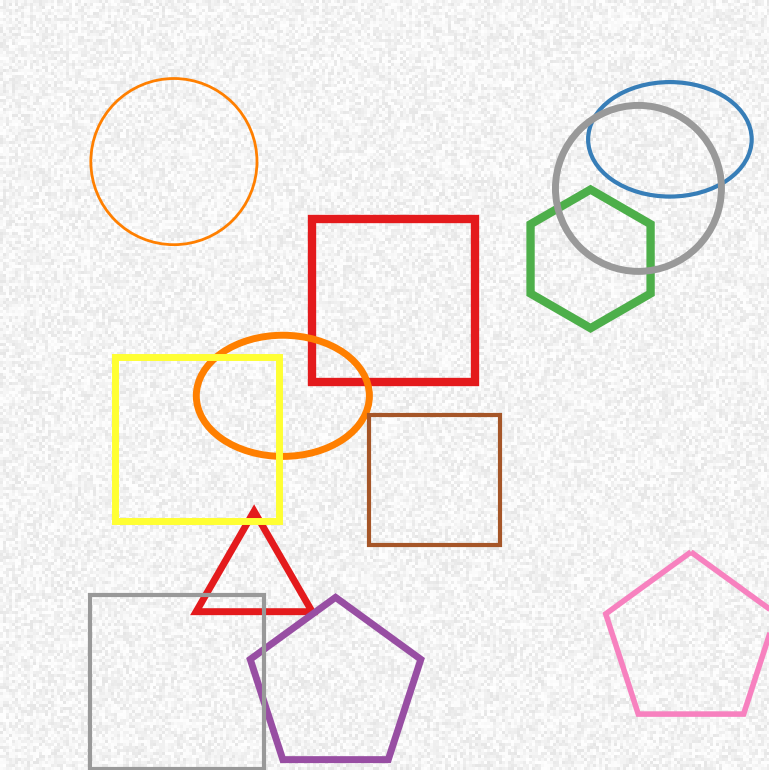[{"shape": "square", "thickness": 3, "radius": 0.53, "center": [0.511, 0.61]}, {"shape": "triangle", "thickness": 2.5, "radius": 0.43, "center": [0.33, 0.249]}, {"shape": "oval", "thickness": 1.5, "radius": 0.53, "center": [0.87, 0.819]}, {"shape": "hexagon", "thickness": 3, "radius": 0.45, "center": [0.767, 0.664]}, {"shape": "pentagon", "thickness": 2.5, "radius": 0.58, "center": [0.436, 0.108]}, {"shape": "oval", "thickness": 2.5, "radius": 0.56, "center": [0.367, 0.486]}, {"shape": "circle", "thickness": 1, "radius": 0.54, "center": [0.226, 0.79]}, {"shape": "square", "thickness": 2.5, "radius": 0.53, "center": [0.256, 0.43]}, {"shape": "square", "thickness": 1.5, "radius": 0.42, "center": [0.564, 0.376]}, {"shape": "pentagon", "thickness": 2, "radius": 0.58, "center": [0.897, 0.167]}, {"shape": "circle", "thickness": 2.5, "radius": 0.54, "center": [0.829, 0.755]}, {"shape": "square", "thickness": 1.5, "radius": 0.57, "center": [0.23, 0.115]}]